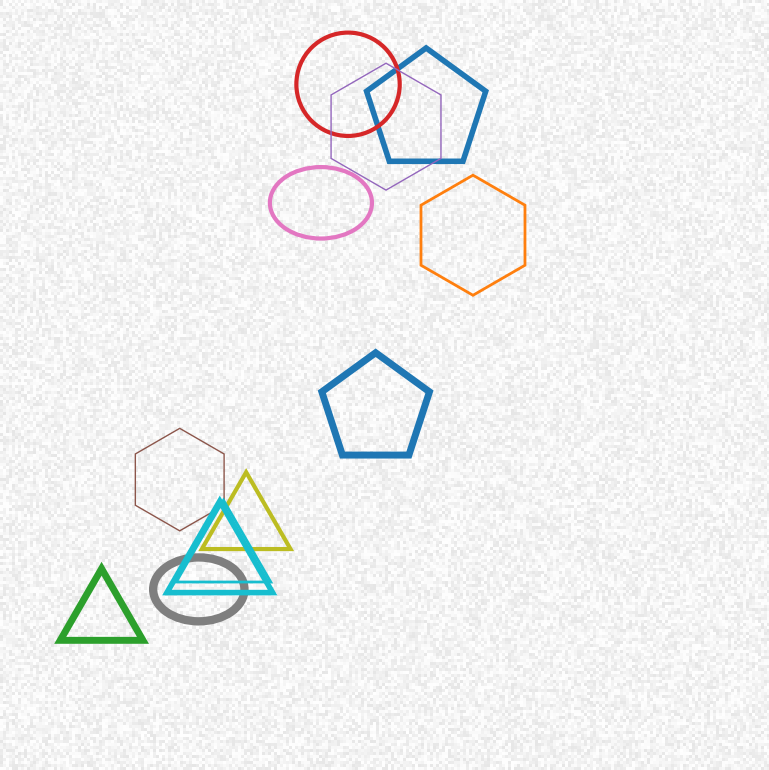[{"shape": "pentagon", "thickness": 2, "radius": 0.41, "center": [0.553, 0.856]}, {"shape": "pentagon", "thickness": 2.5, "radius": 0.37, "center": [0.488, 0.468]}, {"shape": "hexagon", "thickness": 1, "radius": 0.39, "center": [0.614, 0.695]}, {"shape": "triangle", "thickness": 2.5, "radius": 0.31, "center": [0.132, 0.199]}, {"shape": "circle", "thickness": 1.5, "radius": 0.34, "center": [0.452, 0.891]}, {"shape": "hexagon", "thickness": 0.5, "radius": 0.41, "center": [0.501, 0.836]}, {"shape": "hexagon", "thickness": 0.5, "radius": 0.33, "center": [0.233, 0.377]}, {"shape": "oval", "thickness": 1.5, "radius": 0.33, "center": [0.417, 0.737]}, {"shape": "oval", "thickness": 3, "radius": 0.3, "center": [0.258, 0.235]}, {"shape": "triangle", "thickness": 1.5, "radius": 0.33, "center": [0.32, 0.32]}, {"shape": "triangle", "thickness": 1, "radius": 0.35, "center": [0.29, 0.28]}, {"shape": "triangle", "thickness": 2, "radius": 0.4, "center": [0.285, 0.27]}]